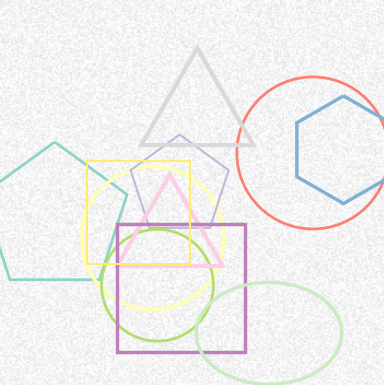[{"shape": "pentagon", "thickness": 2, "radius": 0.99, "center": [0.142, 0.433]}, {"shape": "circle", "thickness": 2.5, "radius": 0.93, "center": [0.397, 0.382]}, {"shape": "pentagon", "thickness": 1.5, "radius": 0.67, "center": [0.467, 0.517]}, {"shape": "circle", "thickness": 2, "radius": 0.99, "center": [0.813, 0.603]}, {"shape": "hexagon", "thickness": 2.5, "radius": 0.7, "center": [0.892, 0.611]}, {"shape": "circle", "thickness": 2, "radius": 0.73, "center": [0.409, 0.259]}, {"shape": "triangle", "thickness": 3, "radius": 0.79, "center": [0.441, 0.388]}, {"shape": "triangle", "thickness": 3, "radius": 0.84, "center": [0.513, 0.707]}, {"shape": "square", "thickness": 2.5, "radius": 0.83, "center": [0.469, 0.252]}, {"shape": "oval", "thickness": 2.5, "radius": 0.95, "center": [0.699, 0.134]}, {"shape": "square", "thickness": 1.5, "radius": 0.67, "center": [0.361, 0.447]}]